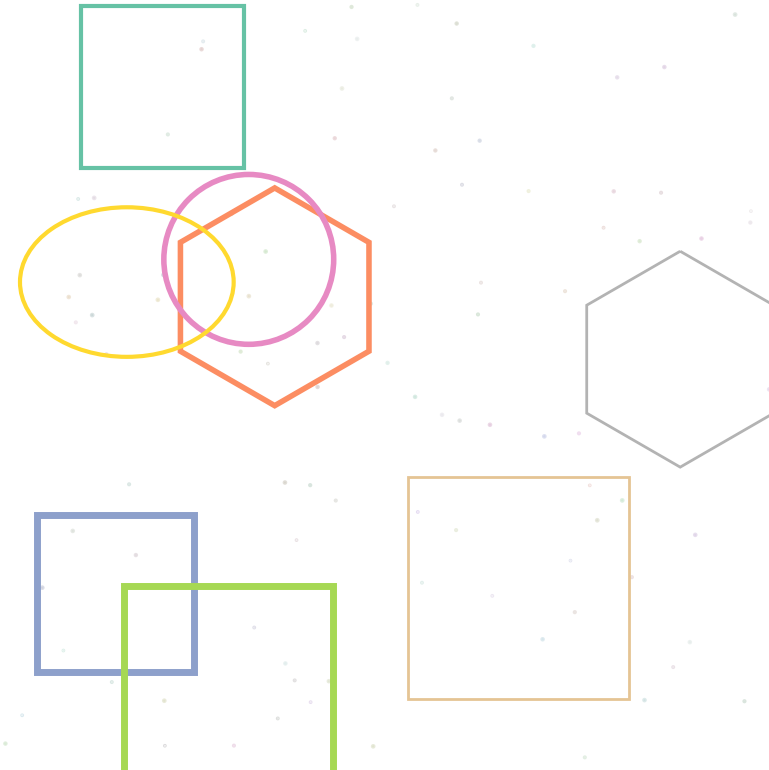[{"shape": "square", "thickness": 1.5, "radius": 0.53, "center": [0.211, 0.887]}, {"shape": "hexagon", "thickness": 2, "radius": 0.71, "center": [0.357, 0.615]}, {"shape": "square", "thickness": 2.5, "radius": 0.51, "center": [0.15, 0.229]}, {"shape": "circle", "thickness": 2, "radius": 0.55, "center": [0.323, 0.663]}, {"shape": "square", "thickness": 2.5, "radius": 0.68, "center": [0.297, 0.103]}, {"shape": "oval", "thickness": 1.5, "radius": 0.69, "center": [0.165, 0.634]}, {"shape": "square", "thickness": 1, "radius": 0.72, "center": [0.674, 0.236]}, {"shape": "hexagon", "thickness": 1, "radius": 0.7, "center": [0.883, 0.534]}]